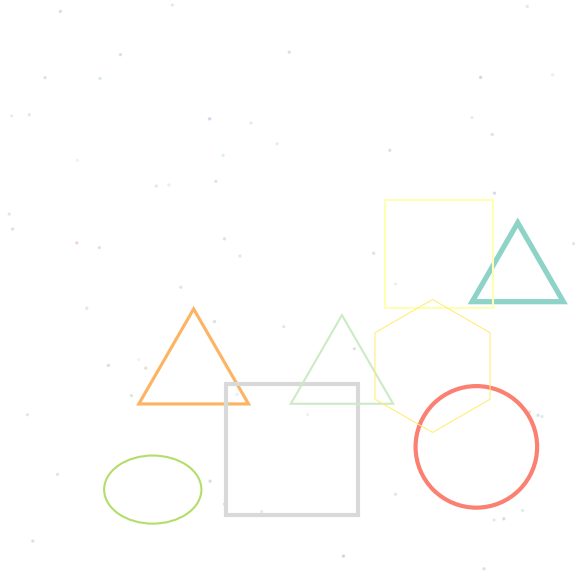[{"shape": "triangle", "thickness": 2.5, "radius": 0.46, "center": [0.897, 0.522]}, {"shape": "square", "thickness": 1, "radius": 0.47, "center": [0.76, 0.559]}, {"shape": "circle", "thickness": 2, "radius": 0.53, "center": [0.825, 0.225]}, {"shape": "triangle", "thickness": 1.5, "radius": 0.55, "center": [0.335, 0.354]}, {"shape": "oval", "thickness": 1, "radius": 0.42, "center": [0.265, 0.151]}, {"shape": "square", "thickness": 2, "radius": 0.57, "center": [0.506, 0.221]}, {"shape": "triangle", "thickness": 1, "radius": 0.51, "center": [0.592, 0.351]}, {"shape": "hexagon", "thickness": 0.5, "radius": 0.58, "center": [0.749, 0.365]}]